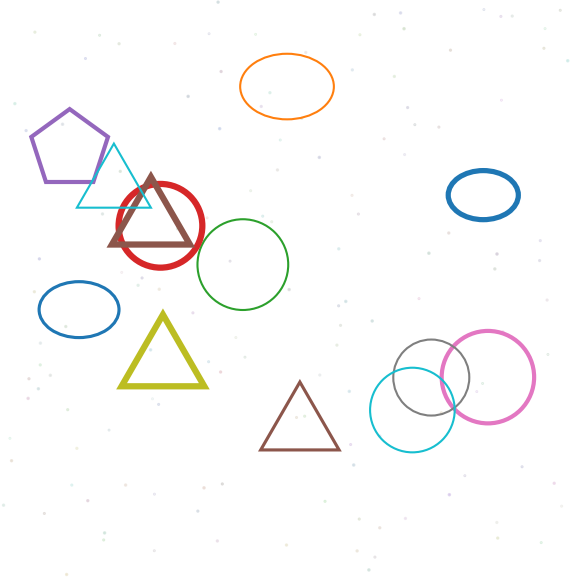[{"shape": "oval", "thickness": 2.5, "radius": 0.3, "center": [0.837, 0.661]}, {"shape": "oval", "thickness": 1.5, "radius": 0.35, "center": [0.137, 0.463]}, {"shape": "oval", "thickness": 1, "radius": 0.41, "center": [0.497, 0.849]}, {"shape": "circle", "thickness": 1, "radius": 0.39, "center": [0.421, 0.541]}, {"shape": "circle", "thickness": 3, "radius": 0.36, "center": [0.278, 0.608]}, {"shape": "pentagon", "thickness": 2, "radius": 0.35, "center": [0.121, 0.74]}, {"shape": "triangle", "thickness": 3, "radius": 0.39, "center": [0.261, 0.615]}, {"shape": "triangle", "thickness": 1.5, "radius": 0.39, "center": [0.519, 0.259]}, {"shape": "circle", "thickness": 2, "radius": 0.4, "center": [0.845, 0.346]}, {"shape": "circle", "thickness": 1, "radius": 0.33, "center": [0.747, 0.345]}, {"shape": "triangle", "thickness": 3, "radius": 0.41, "center": [0.282, 0.372]}, {"shape": "circle", "thickness": 1, "radius": 0.37, "center": [0.714, 0.289]}, {"shape": "triangle", "thickness": 1, "radius": 0.37, "center": [0.197, 0.677]}]